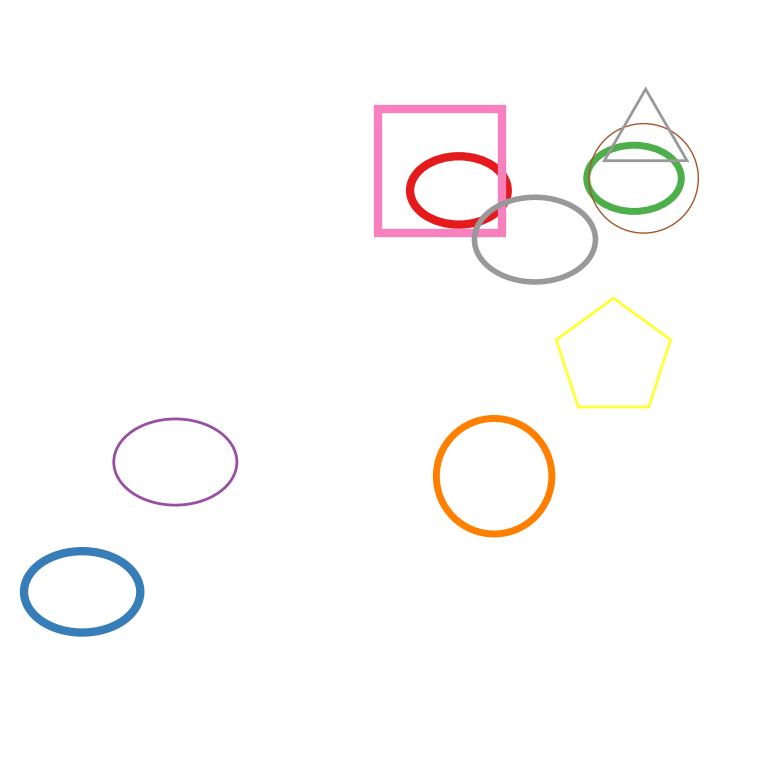[{"shape": "oval", "thickness": 3, "radius": 0.32, "center": [0.596, 0.753]}, {"shape": "oval", "thickness": 3, "radius": 0.38, "center": [0.107, 0.231]}, {"shape": "oval", "thickness": 2.5, "radius": 0.31, "center": [0.823, 0.768]}, {"shape": "oval", "thickness": 1, "radius": 0.4, "center": [0.228, 0.4]}, {"shape": "circle", "thickness": 2.5, "radius": 0.38, "center": [0.642, 0.382]}, {"shape": "pentagon", "thickness": 1, "radius": 0.39, "center": [0.797, 0.535]}, {"shape": "circle", "thickness": 0.5, "radius": 0.36, "center": [0.836, 0.768]}, {"shape": "square", "thickness": 3, "radius": 0.4, "center": [0.572, 0.778]}, {"shape": "triangle", "thickness": 1, "radius": 0.31, "center": [0.839, 0.822]}, {"shape": "oval", "thickness": 2, "radius": 0.39, "center": [0.695, 0.689]}]